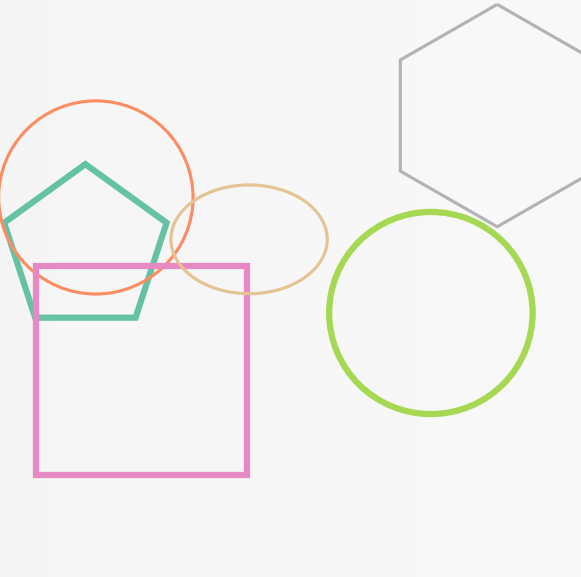[{"shape": "pentagon", "thickness": 3, "radius": 0.73, "center": [0.147, 0.568]}, {"shape": "circle", "thickness": 1.5, "radius": 0.84, "center": [0.165, 0.657]}, {"shape": "square", "thickness": 3, "radius": 0.91, "center": [0.243, 0.358]}, {"shape": "circle", "thickness": 3, "radius": 0.88, "center": [0.741, 0.457]}, {"shape": "oval", "thickness": 1.5, "radius": 0.67, "center": [0.429, 0.585]}, {"shape": "hexagon", "thickness": 1.5, "radius": 0.96, "center": [0.855, 0.799]}]